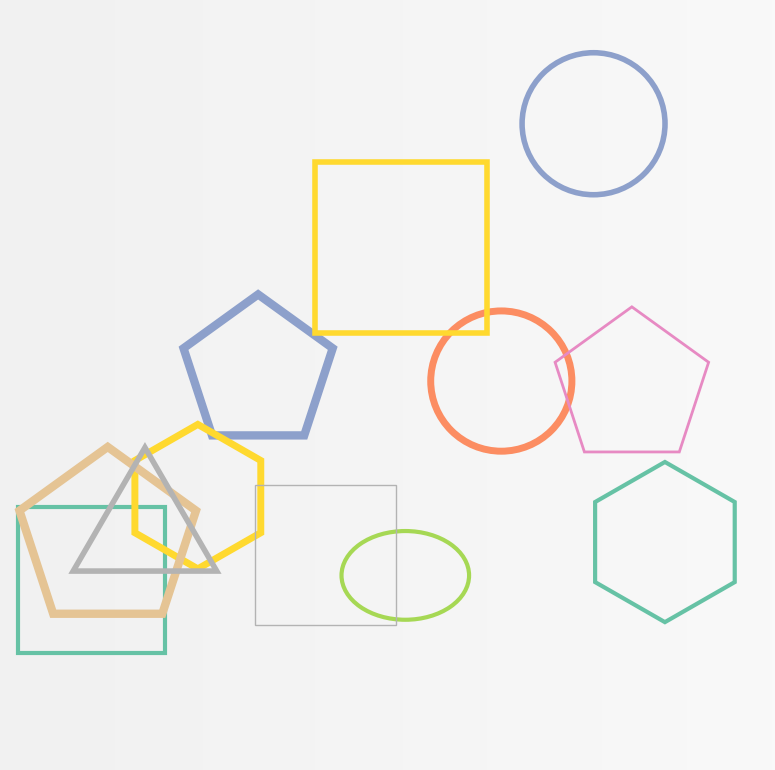[{"shape": "square", "thickness": 1.5, "radius": 0.47, "center": [0.118, 0.247]}, {"shape": "hexagon", "thickness": 1.5, "radius": 0.52, "center": [0.858, 0.296]}, {"shape": "circle", "thickness": 2.5, "radius": 0.46, "center": [0.647, 0.505]}, {"shape": "circle", "thickness": 2, "radius": 0.46, "center": [0.766, 0.839]}, {"shape": "pentagon", "thickness": 3, "radius": 0.51, "center": [0.333, 0.516]}, {"shape": "pentagon", "thickness": 1, "radius": 0.52, "center": [0.815, 0.497]}, {"shape": "oval", "thickness": 1.5, "radius": 0.41, "center": [0.523, 0.253]}, {"shape": "hexagon", "thickness": 2.5, "radius": 0.47, "center": [0.255, 0.355]}, {"shape": "square", "thickness": 2, "radius": 0.55, "center": [0.518, 0.679]}, {"shape": "pentagon", "thickness": 3, "radius": 0.6, "center": [0.139, 0.3]}, {"shape": "square", "thickness": 0.5, "radius": 0.45, "center": [0.42, 0.28]}, {"shape": "triangle", "thickness": 2, "radius": 0.53, "center": [0.187, 0.312]}]